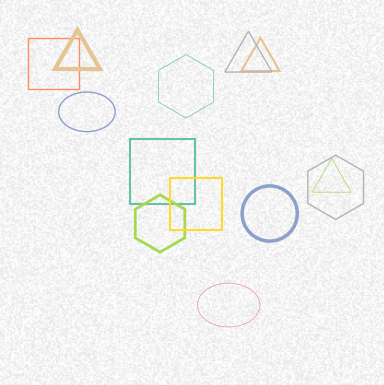[{"shape": "hexagon", "thickness": 0.5, "radius": 0.41, "center": [0.483, 0.776]}, {"shape": "square", "thickness": 1.5, "radius": 0.42, "center": [0.423, 0.554]}, {"shape": "square", "thickness": 1, "radius": 0.33, "center": [0.139, 0.835]}, {"shape": "oval", "thickness": 1, "radius": 0.37, "center": [0.226, 0.71]}, {"shape": "circle", "thickness": 2.5, "radius": 0.36, "center": [0.701, 0.445]}, {"shape": "oval", "thickness": 0.5, "radius": 0.41, "center": [0.594, 0.208]}, {"shape": "hexagon", "thickness": 2, "radius": 0.37, "center": [0.416, 0.419]}, {"shape": "triangle", "thickness": 0.5, "radius": 0.29, "center": [0.862, 0.53]}, {"shape": "square", "thickness": 1.5, "radius": 0.34, "center": [0.51, 0.47]}, {"shape": "triangle", "thickness": 1.5, "radius": 0.29, "center": [0.677, 0.844]}, {"shape": "triangle", "thickness": 3, "radius": 0.34, "center": [0.201, 0.855]}, {"shape": "triangle", "thickness": 1, "radius": 0.35, "center": [0.645, 0.848]}, {"shape": "hexagon", "thickness": 1, "radius": 0.42, "center": [0.872, 0.513]}]